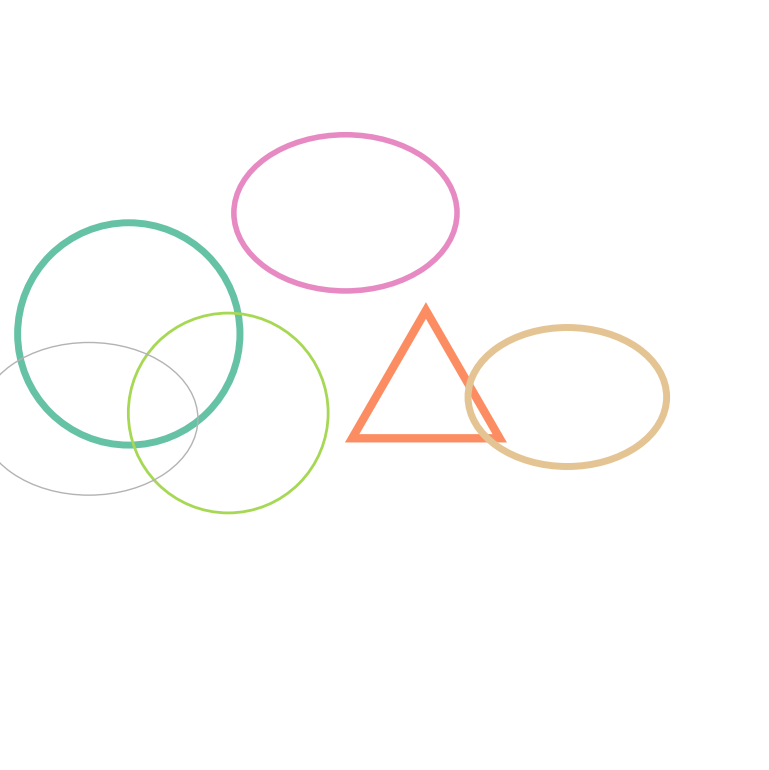[{"shape": "circle", "thickness": 2.5, "radius": 0.72, "center": [0.167, 0.566]}, {"shape": "triangle", "thickness": 3, "radius": 0.55, "center": [0.553, 0.486]}, {"shape": "oval", "thickness": 2, "radius": 0.72, "center": [0.449, 0.724]}, {"shape": "circle", "thickness": 1, "radius": 0.65, "center": [0.296, 0.464]}, {"shape": "oval", "thickness": 2.5, "radius": 0.64, "center": [0.737, 0.484]}, {"shape": "oval", "thickness": 0.5, "radius": 0.71, "center": [0.115, 0.456]}]